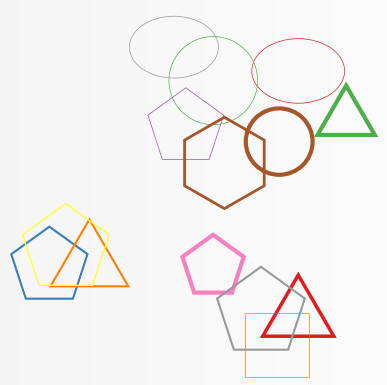[{"shape": "triangle", "thickness": 2.5, "radius": 0.53, "center": [0.77, 0.18]}, {"shape": "oval", "thickness": 0.5, "radius": 0.6, "center": [0.77, 0.816]}, {"shape": "pentagon", "thickness": 1.5, "radius": 0.52, "center": [0.127, 0.308]}, {"shape": "triangle", "thickness": 3, "radius": 0.43, "center": [0.893, 0.692]}, {"shape": "circle", "thickness": 0.5, "radius": 0.57, "center": [0.55, 0.791]}, {"shape": "pentagon", "thickness": 0.5, "radius": 0.51, "center": [0.479, 0.669]}, {"shape": "triangle", "thickness": 1.5, "radius": 0.58, "center": [0.231, 0.314]}, {"shape": "square", "thickness": 0.5, "radius": 0.41, "center": [0.715, 0.104]}, {"shape": "pentagon", "thickness": 1, "radius": 0.59, "center": [0.17, 0.354]}, {"shape": "hexagon", "thickness": 2, "radius": 0.59, "center": [0.579, 0.577]}, {"shape": "circle", "thickness": 3, "radius": 0.43, "center": [0.72, 0.632]}, {"shape": "pentagon", "thickness": 3, "radius": 0.42, "center": [0.55, 0.307]}, {"shape": "pentagon", "thickness": 1.5, "radius": 0.59, "center": [0.673, 0.188]}, {"shape": "oval", "thickness": 0.5, "radius": 0.57, "center": [0.449, 0.878]}]